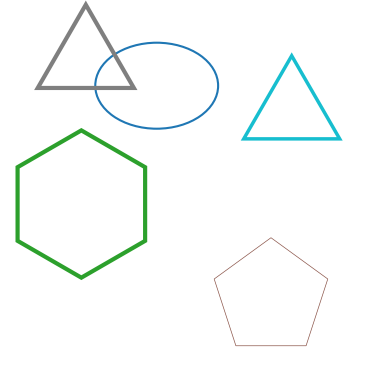[{"shape": "oval", "thickness": 1.5, "radius": 0.8, "center": [0.407, 0.777]}, {"shape": "hexagon", "thickness": 3, "radius": 0.96, "center": [0.211, 0.47]}, {"shape": "pentagon", "thickness": 0.5, "radius": 0.78, "center": [0.704, 0.227]}, {"shape": "triangle", "thickness": 3, "radius": 0.72, "center": [0.223, 0.844]}, {"shape": "triangle", "thickness": 2.5, "radius": 0.72, "center": [0.758, 0.711]}]